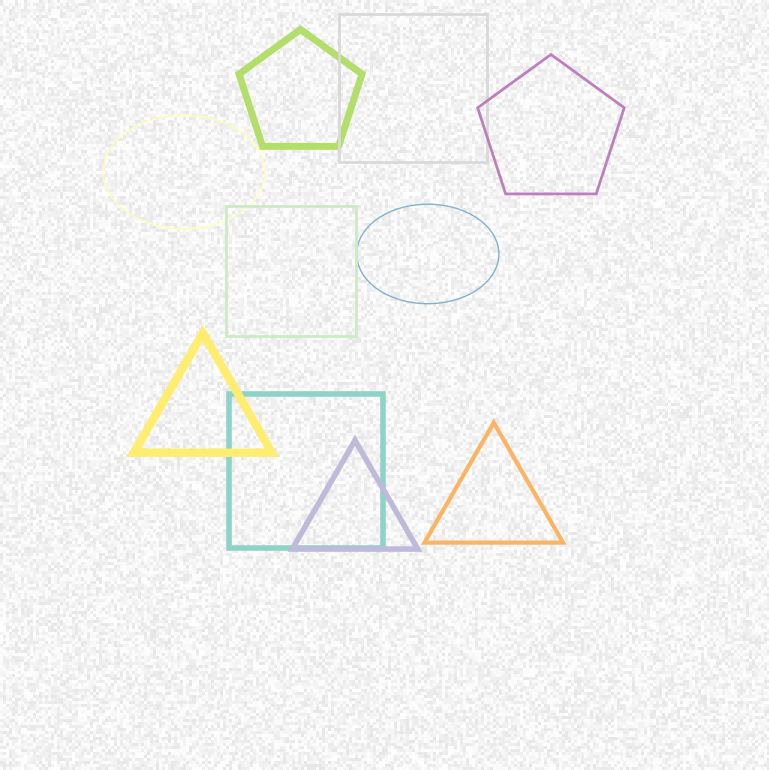[{"shape": "square", "thickness": 2, "radius": 0.5, "center": [0.397, 0.388]}, {"shape": "oval", "thickness": 0.5, "radius": 0.53, "center": [0.239, 0.777]}, {"shape": "triangle", "thickness": 2, "radius": 0.47, "center": [0.461, 0.334]}, {"shape": "oval", "thickness": 0.5, "radius": 0.46, "center": [0.556, 0.67]}, {"shape": "triangle", "thickness": 1.5, "radius": 0.52, "center": [0.641, 0.347]}, {"shape": "pentagon", "thickness": 2.5, "radius": 0.42, "center": [0.39, 0.878]}, {"shape": "square", "thickness": 1, "radius": 0.48, "center": [0.537, 0.886]}, {"shape": "pentagon", "thickness": 1, "radius": 0.5, "center": [0.716, 0.829]}, {"shape": "square", "thickness": 1, "radius": 0.42, "center": [0.378, 0.648]}, {"shape": "triangle", "thickness": 3, "radius": 0.52, "center": [0.263, 0.464]}]